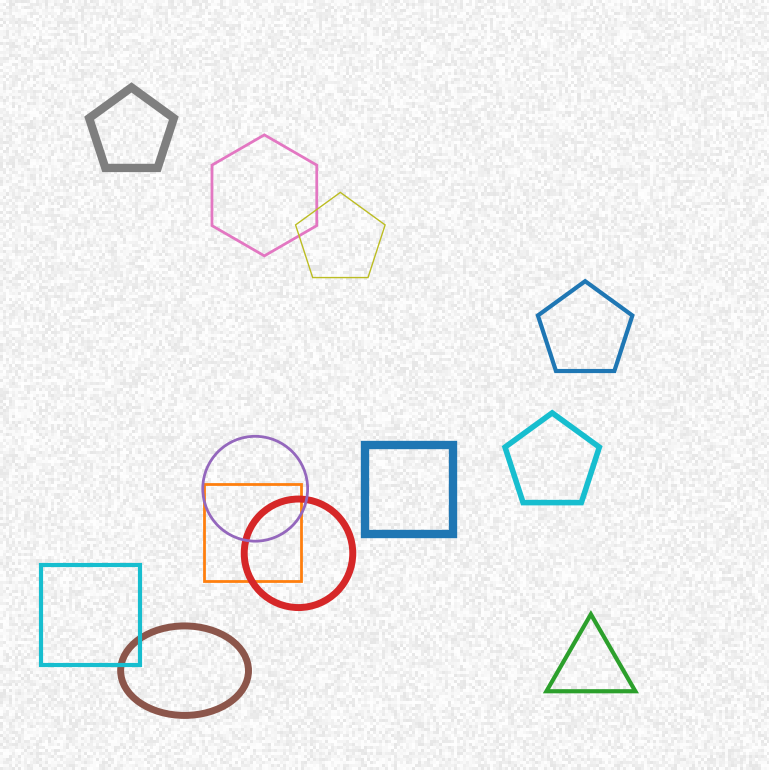[{"shape": "square", "thickness": 3, "radius": 0.29, "center": [0.531, 0.364]}, {"shape": "pentagon", "thickness": 1.5, "radius": 0.32, "center": [0.76, 0.57]}, {"shape": "square", "thickness": 1, "radius": 0.32, "center": [0.328, 0.309]}, {"shape": "triangle", "thickness": 1.5, "radius": 0.33, "center": [0.767, 0.136]}, {"shape": "circle", "thickness": 2.5, "radius": 0.35, "center": [0.388, 0.281]}, {"shape": "circle", "thickness": 1, "radius": 0.34, "center": [0.331, 0.365]}, {"shape": "oval", "thickness": 2.5, "radius": 0.42, "center": [0.24, 0.129]}, {"shape": "hexagon", "thickness": 1, "radius": 0.39, "center": [0.343, 0.746]}, {"shape": "pentagon", "thickness": 3, "radius": 0.29, "center": [0.171, 0.829]}, {"shape": "pentagon", "thickness": 0.5, "radius": 0.31, "center": [0.442, 0.689]}, {"shape": "square", "thickness": 1.5, "radius": 0.32, "center": [0.118, 0.201]}, {"shape": "pentagon", "thickness": 2, "radius": 0.32, "center": [0.717, 0.399]}]